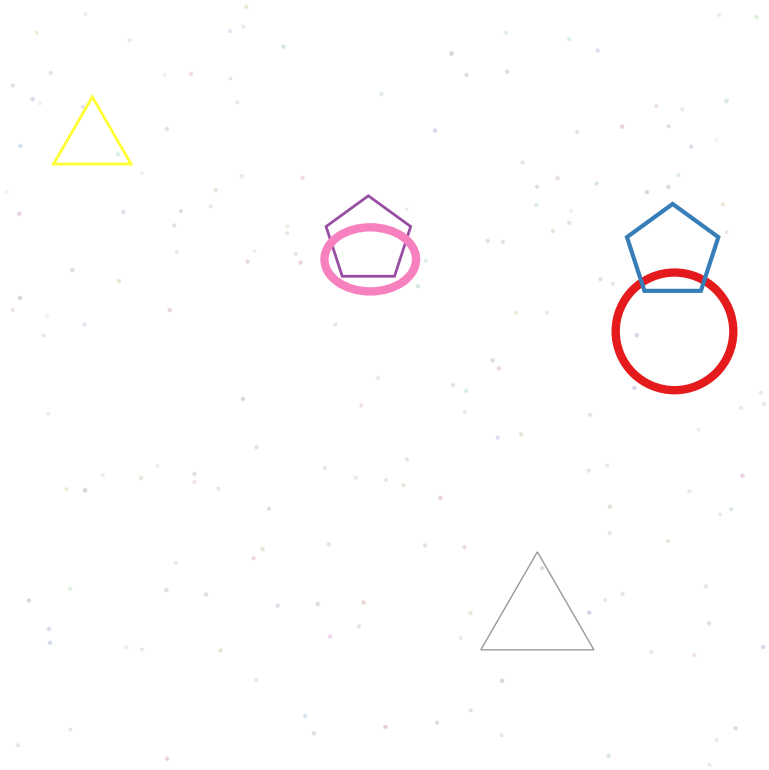[{"shape": "circle", "thickness": 3, "radius": 0.38, "center": [0.876, 0.57]}, {"shape": "pentagon", "thickness": 1.5, "radius": 0.31, "center": [0.874, 0.673]}, {"shape": "pentagon", "thickness": 1, "radius": 0.29, "center": [0.478, 0.688]}, {"shape": "triangle", "thickness": 1, "radius": 0.29, "center": [0.12, 0.816]}, {"shape": "oval", "thickness": 3, "radius": 0.3, "center": [0.481, 0.663]}, {"shape": "triangle", "thickness": 0.5, "radius": 0.42, "center": [0.698, 0.198]}]